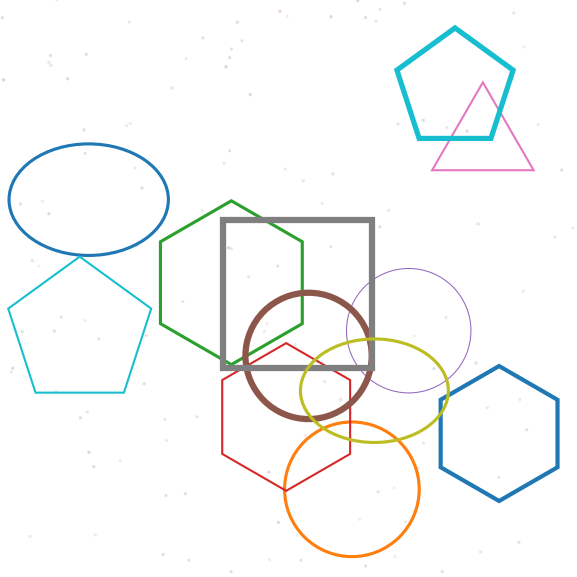[{"shape": "oval", "thickness": 1.5, "radius": 0.69, "center": [0.154, 0.653]}, {"shape": "hexagon", "thickness": 2, "radius": 0.58, "center": [0.864, 0.248]}, {"shape": "circle", "thickness": 1.5, "radius": 0.58, "center": [0.609, 0.152]}, {"shape": "hexagon", "thickness": 1.5, "radius": 0.71, "center": [0.401, 0.51]}, {"shape": "hexagon", "thickness": 1, "radius": 0.64, "center": [0.496, 0.277]}, {"shape": "circle", "thickness": 0.5, "radius": 0.54, "center": [0.708, 0.426]}, {"shape": "circle", "thickness": 3, "radius": 0.55, "center": [0.534, 0.383]}, {"shape": "triangle", "thickness": 1, "radius": 0.51, "center": [0.836, 0.755]}, {"shape": "square", "thickness": 3, "radius": 0.64, "center": [0.515, 0.491]}, {"shape": "oval", "thickness": 1.5, "radius": 0.64, "center": [0.648, 0.323]}, {"shape": "pentagon", "thickness": 2.5, "radius": 0.53, "center": [0.788, 0.845]}, {"shape": "pentagon", "thickness": 1, "radius": 0.65, "center": [0.138, 0.425]}]